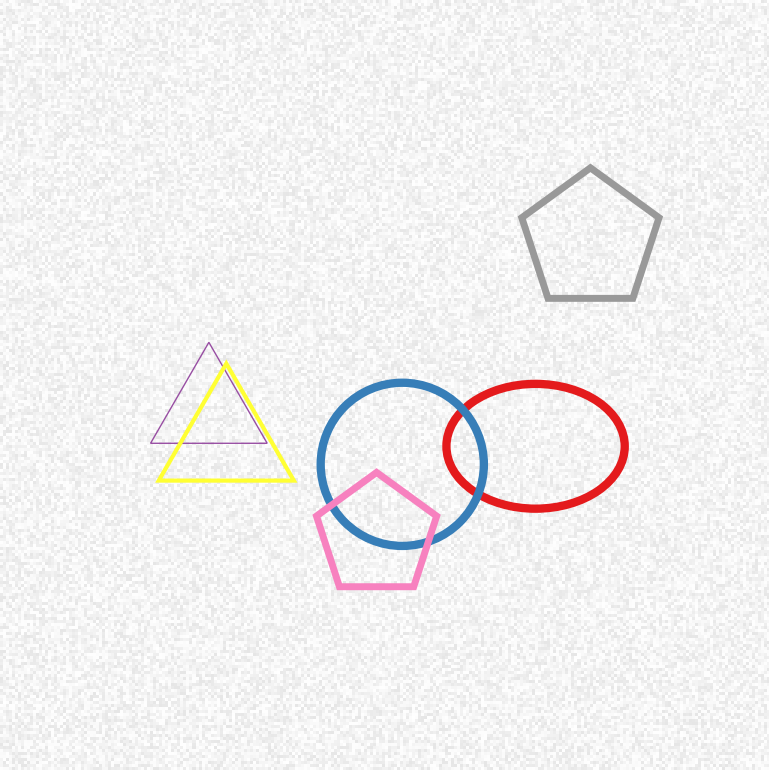[{"shape": "oval", "thickness": 3, "radius": 0.58, "center": [0.696, 0.42]}, {"shape": "circle", "thickness": 3, "radius": 0.53, "center": [0.522, 0.397]}, {"shape": "triangle", "thickness": 0.5, "radius": 0.44, "center": [0.271, 0.468]}, {"shape": "triangle", "thickness": 1.5, "radius": 0.51, "center": [0.294, 0.427]}, {"shape": "pentagon", "thickness": 2.5, "radius": 0.41, "center": [0.489, 0.304]}, {"shape": "pentagon", "thickness": 2.5, "radius": 0.47, "center": [0.767, 0.688]}]